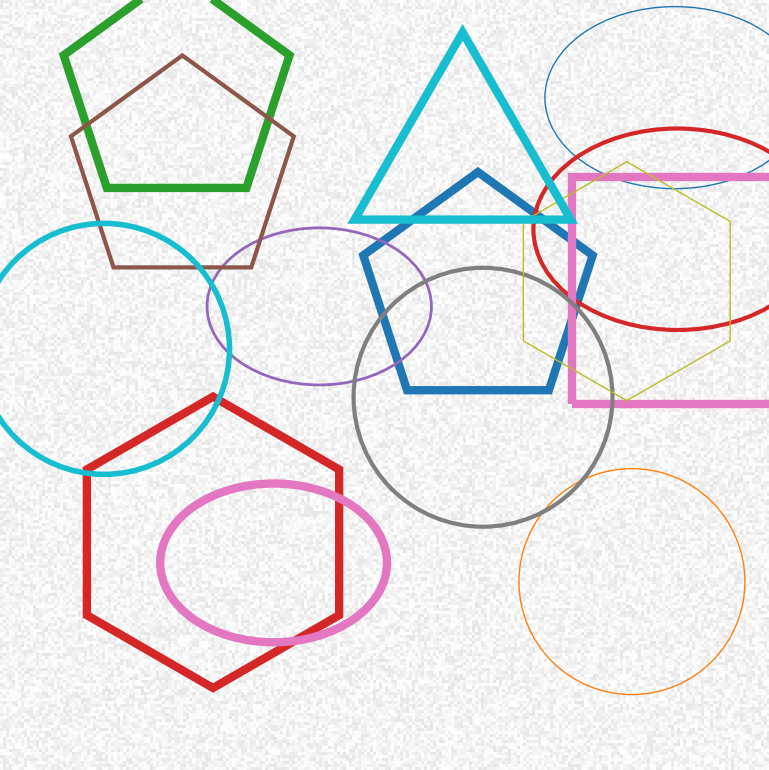[{"shape": "oval", "thickness": 0.5, "radius": 0.84, "center": [0.877, 0.873]}, {"shape": "pentagon", "thickness": 3, "radius": 0.78, "center": [0.621, 0.62]}, {"shape": "circle", "thickness": 0.5, "radius": 0.73, "center": [0.821, 0.245]}, {"shape": "pentagon", "thickness": 3, "radius": 0.77, "center": [0.229, 0.881]}, {"shape": "oval", "thickness": 1.5, "radius": 0.93, "center": [0.88, 0.702]}, {"shape": "hexagon", "thickness": 3, "radius": 0.95, "center": [0.277, 0.296]}, {"shape": "oval", "thickness": 1, "radius": 0.73, "center": [0.415, 0.602]}, {"shape": "pentagon", "thickness": 1.5, "radius": 0.76, "center": [0.237, 0.776]}, {"shape": "oval", "thickness": 3, "radius": 0.74, "center": [0.355, 0.269]}, {"shape": "square", "thickness": 3, "radius": 0.74, "center": [0.89, 0.623]}, {"shape": "circle", "thickness": 1.5, "radius": 0.84, "center": [0.627, 0.484]}, {"shape": "hexagon", "thickness": 0.5, "radius": 0.78, "center": [0.814, 0.635]}, {"shape": "triangle", "thickness": 3, "radius": 0.81, "center": [0.601, 0.796]}, {"shape": "circle", "thickness": 2, "radius": 0.81, "center": [0.135, 0.547]}]